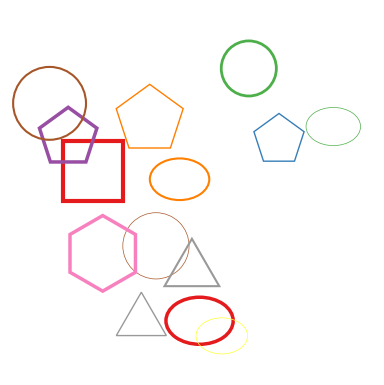[{"shape": "oval", "thickness": 2.5, "radius": 0.44, "center": [0.518, 0.167]}, {"shape": "square", "thickness": 3, "radius": 0.39, "center": [0.241, 0.556]}, {"shape": "pentagon", "thickness": 1, "radius": 0.34, "center": [0.725, 0.637]}, {"shape": "circle", "thickness": 2, "radius": 0.36, "center": [0.646, 0.822]}, {"shape": "oval", "thickness": 0.5, "radius": 0.35, "center": [0.866, 0.671]}, {"shape": "pentagon", "thickness": 2.5, "radius": 0.39, "center": [0.177, 0.643]}, {"shape": "pentagon", "thickness": 1, "radius": 0.46, "center": [0.389, 0.69]}, {"shape": "oval", "thickness": 1.5, "radius": 0.39, "center": [0.466, 0.534]}, {"shape": "oval", "thickness": 0.5, "radius": 0.33, "center": [0.576, 0.128]}, {"shape": "circle", "thickness": 1.5, "radius": 0.47, "center": [0.129, 0.732]}, {"shape": "circle", "thickness": 0.5, "radius": 0.43, "center": [0.405, 0.361]}, {"shape": "hexagon", "thickness": 2.5, "radius": 0.49, "center": [0.267, 0.342]}, {"shape": "triangle", "thickness": 1, "radius": 0.38, "center": [0.367, 0.166]}, {"shape": "triangle", "thickness": 1.5, "radius": 0.41, "center": [0.498, 0.298]}]